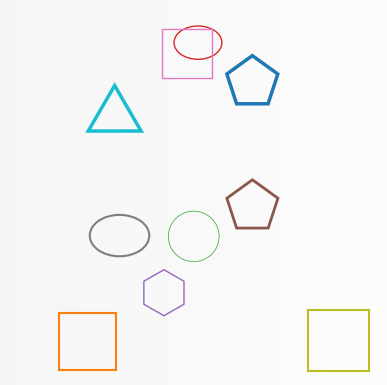[{"shape": "pentagon", "thickness": 2.5, "radius": 0.35, "center": [0.651, 0.786]}, {"shape": "square", "thickness": 1.5, "radius": 0.37, "center": [0.225, 0.113]}, {"shape": "circle", "thickness": 0.5, "radius": 0.33, "center": [0.5, 0.386]}, {"shape": "oval", "thickness": 1, "radius": 0.31, "center": [0.511, 0.889]}, {"shape": "hexagon", "thickness": 1, "radius": 0.3, "center": [0.423, 0.24]}, {"shape": "pentagon", "thickness": 2, "radius": 0.35, "center": [0.651, 0.464]}, {"shape": "square", "thickness": 1, "radius": 0.32, "center": [0.483, 0.861]}, {"shape": "oval", "thickness": 1.5, "radius": 0.38, "center": [0.308, 0.388]}, {"shape": "square", "thickness": 1.5, "radius": 0.4, "center": [0.874, 0.116]}, {"shape": "triangle", "thickness": 2.5, "radius": 0.39, "center": [0.296, 0.699]}]